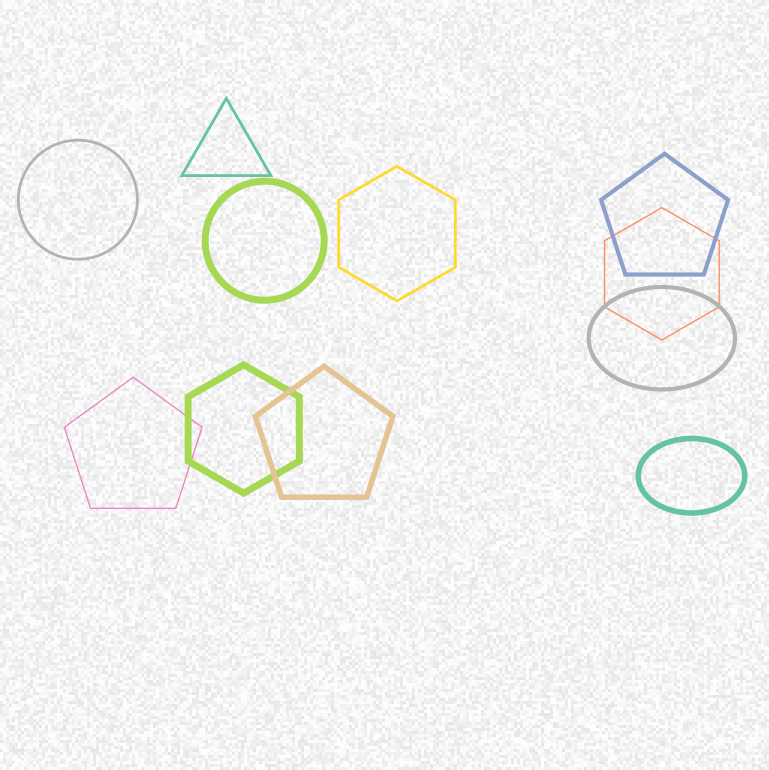[{"shape": "oval", "thickness": 2, "radius": 0.35, "center": [0.898, 0.382]}, {"shape": "triangle", "thickness": 1, "radius": 0.33, "center": [0.294, 0.805]}, {"shape": "hexagon", "thickness": 0.5, "radius": 0.43, "center": [0.86, 0.644]}, {"shape": "pentagon", "thickness": 1.5, "radius": 0.43, "center": [0.863, 0.714]}, {"shape": "pentagon", "thickness": 0.5, "radius": 0.47, "center": [0.173, 0.416]}, {"shape": "circle", "thickness": 2.5, "radius": 0.39, "center": [0.344, 0.687]}, {"shape": "hexagon", "thickness": 2.5, "radius": 0.42, "center": [0.317, 0.443]}, {"shape": "hexagon", "thickness": 1, "radius": 0.44, "center": [0.516, 0.697]}, {"shape": "pentagon", "thickness": 2, "radius": 0.47, "center": [0.421, 0.43]}, {"shape": "circle", "thickness": 1, "radius": 0.39, "center": [0.101, 0.741]}, {"shape": "oval", "thickness": 1.5, "radius": 0.48, "center": [0.86, 0.561]}]